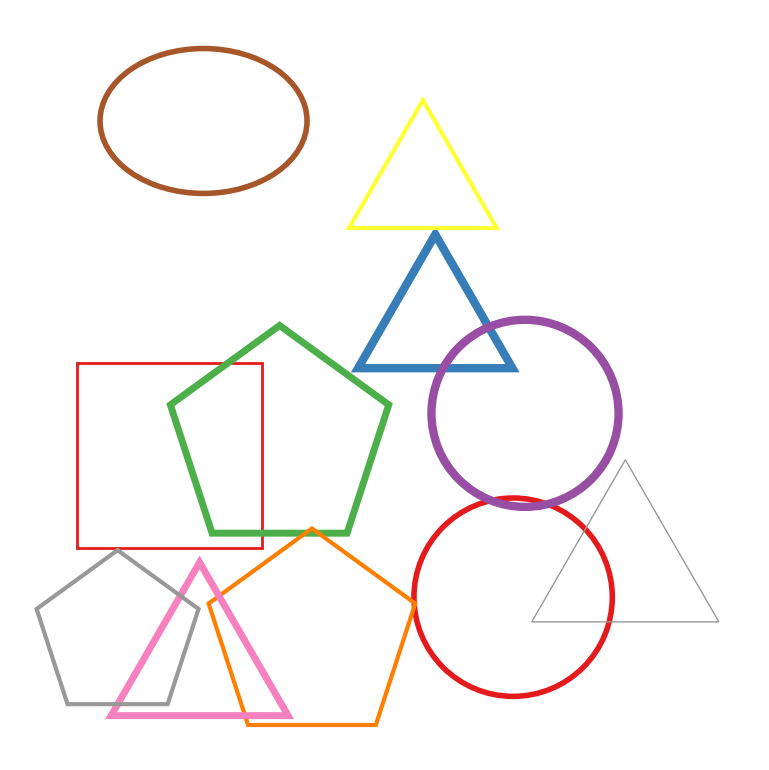[{"shape": "square", "thickness": 1, "radius": 0.6, "center": [0.22, 0.408]}, {"shape": "circle", "thickness": 2, "radius": 0.64, "center": [0.666, 0.224]}, {"shape": "triangle", "thickness": 3, "radius": 0.58, "center": [0.565, 0.58]}, {"shape": "pentagon", "thickness": 2.5, "radius": 0.75, "center": [0.363, 0.428]}, {"shape": "circle", "thickness": 3, "radius": 0.61, "center": [0.682, 0.463]}, {"shape": "pentagon", "thickness": 1.5, "radius": 0.71, "center": [0.405, 0.173]}, {"shape": "triangle", "thickness": 1.5, "radius": 0.55, "center": [0.549, 0.759]}, {"shape": "oval", "thickness": 2, "radius": 0.67, "center": [0.264, 0.843]}, {"shape": "triangle", "thickness": 2.5, "radius": 0.66, "center": [0.259, 0.137]}, {"shape": "pentagon", "thickness": 1.5, "radius": 0.55, "center": [0.153, 0.175]}, {"shape": "triangle", "thickness": 0.5, "radius": 0.7, "center": [0.812, 0.263]}]